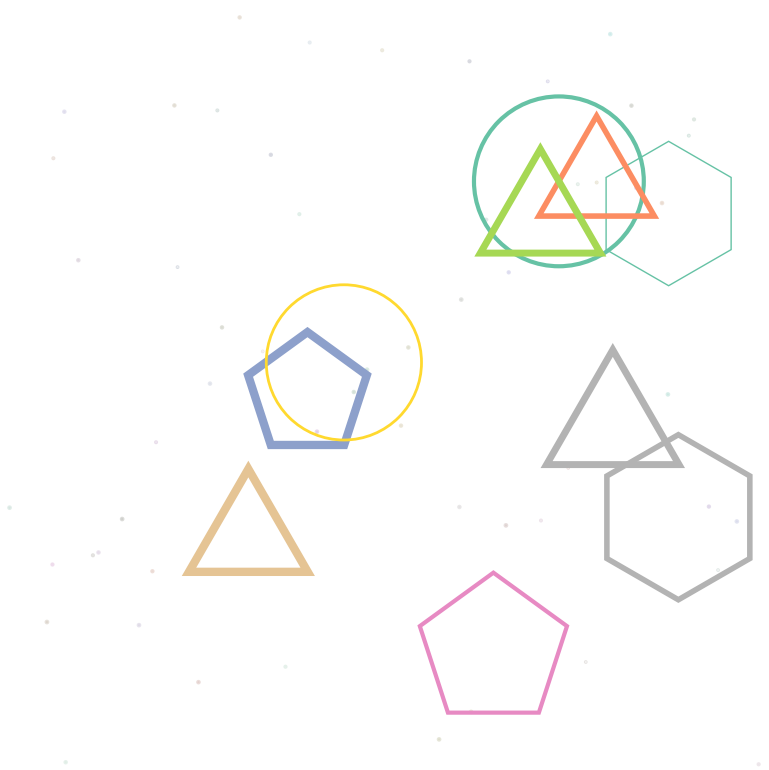[{"shape": "circle", "thickness": 1.5, "radius": 0.55, "center": [0.726, 0.764]}, {"shape": "hexagon", "thickness": 0.5, "radius": 0.47, "center": [0.868, 0.723]}, {"shape": "triangle", "thickness": 2, "radius": 0.43, "center": [0.775, 0.763]}, {"shape": "pentagon", "thickness": 3, "radius": 0.41, "center": [0.399, 0.488]}, {"shape": "pentagon", "thickness": 1.5, "radius": 0.5, "center": [0.641, 0.156]}, {"shape": "triangle", "thickness": 2.5, "radius": 0.45, "center": [0.702, 0.716]}, {"shape": "circle", "thickness": 1, "radius": 0.5, "center": [0.447, 0.529]}, {"shape": "triangle", "thickness": 3, "radius": 0.45, "center": [0.323, 0.302]}, {"shape": "triangle", "thickness": 2.5, "radius": 0.5, "center": [0.796, 0.446]}, {"shape": "hexagon", "thickness": 2, "radius": 0.54, "center": [0.881, 0.328]}]